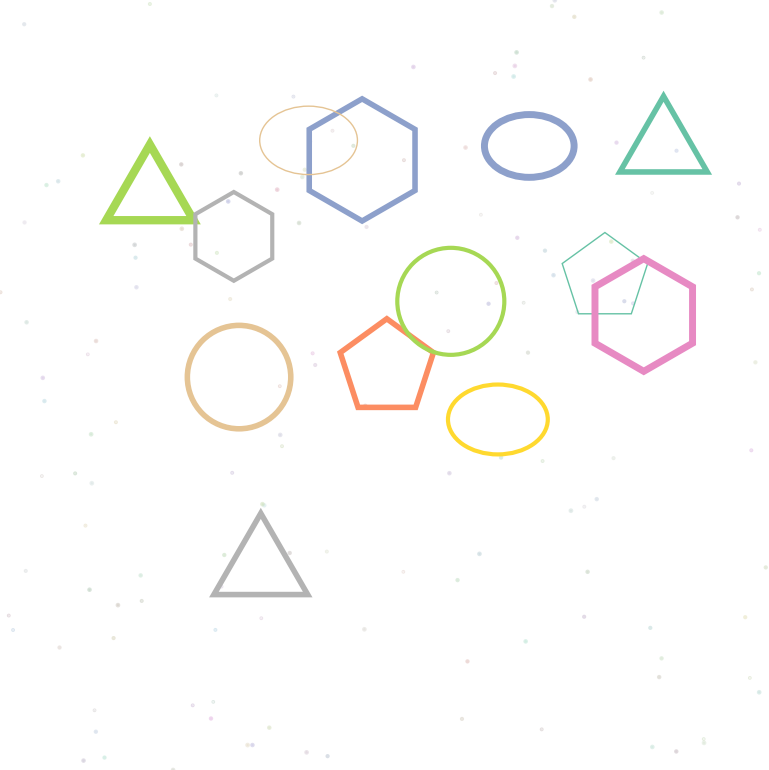[{"shape": "pentagon", "thickness": 0.5, "radius": 0.29, "center": [0.786, 0.64]}, {"shape": "triangle", "thickness": 2, "radius": 0.33, "center": [0.862, 0.809]}, {"shape": "pentagon", "thickness": 2, "radius": 0.32, "center": [0.502, 0.522]}, {"shape": "hexagon", "thickness": 2, "radius": 0.4, "center": [0.47, 0.792]}, {"shape": "oval", "thickness": 2.5, "radius": 0.29, "center": [0.687, 0.81]}, {"shape": "hexagon", "thickness": 2.5, "radius": 0.37, "center": [0.836, 0.591]}, {"shape": "triangle", "thickness": 3, "radius": 0.33, "center": [0.195, 0.747]}, {"shape": "circle", "thickness": 1.5, "radius": 0.35, "center": [0.585, 0.609]}, {"shape": "oval", "thickness": 1.5, "radius": 0.32, "center": [0.647, 0.455]}, {"shape": "oval", "thickness": 0.5, "radius": 0.32, "center": [0.401, 0.818]}, {"shape": "circle", "thickness": 2, "radius": 0.34, "center": [0.31, 0.51]}, {"shape": "hexagon", "thickness": 1.5, "radius": 0.29, "center": [0.304, 0.693]}, {"shape": "triangle", "thickness": 2, "radius": 0.35, "center": [0.339, 0.263]}]